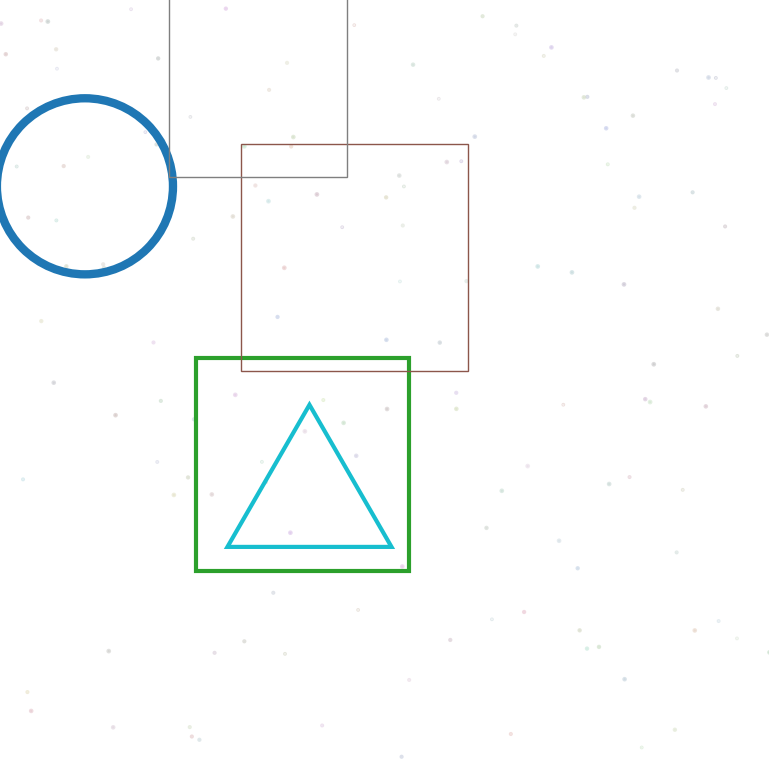[{"shape": "circle", "thickness": 3, "radius": 0.57, "center": [0.11, 0.758]}, {"shape": "square", "thickness": 1.5, "radius": 0.69, "center": [0.393, 0.397]}, {"shape": "square", "thickness": 0.5, "radius": 0.74, "center": [0.46, 0.666]}, {"shape": "square", "thickness": 0.5, "radius": 0.58, "center": [0.335, 0.886]}, {"shape": "triangle", "thickness": 1.5, "radius": 0.62, "center": [0.402, 0.351]}]